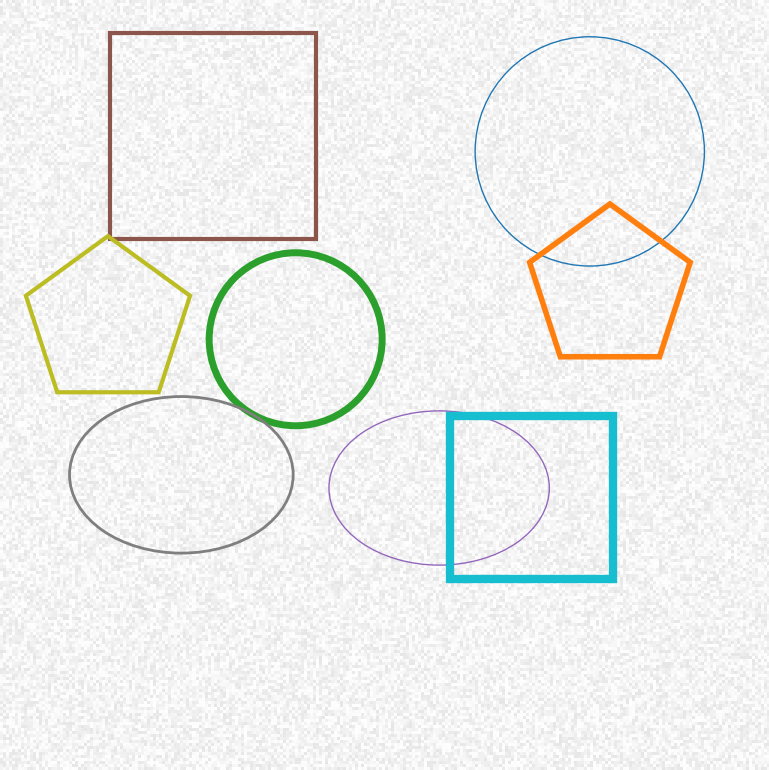[{"shape": "circle", "thickness": 0.5, "radius": 0.74, "center": [0.766, 0.803]}, {"shape": "pentagon", "thickness": 2, "radius": 0.55, "center": [0.792, 0.625]}, {"shape": "circle", "thickness": 2.5, "radius": 0.56, "center": [0.384, 0.559]}, {"shape": "oval", "thickness": 0.5, "radius": 0.72, "center": [0.57, 0.366]}, {"shape": "square", "thickness": 1.5, "radius": 0.67, "center": [0.277, 0.824]}, {"shape": "oval", "thickness": 1, "radius": 0.73, "center": [0.236, 0.383]}, {"shape": "pentagon", "thickness": 1.5, "radius": 0.56, "center": [0.14, 0.581]}, {"shape": "square", "thickness": 3, "radius": 0.53, "center": [0.69, 0.354]}]